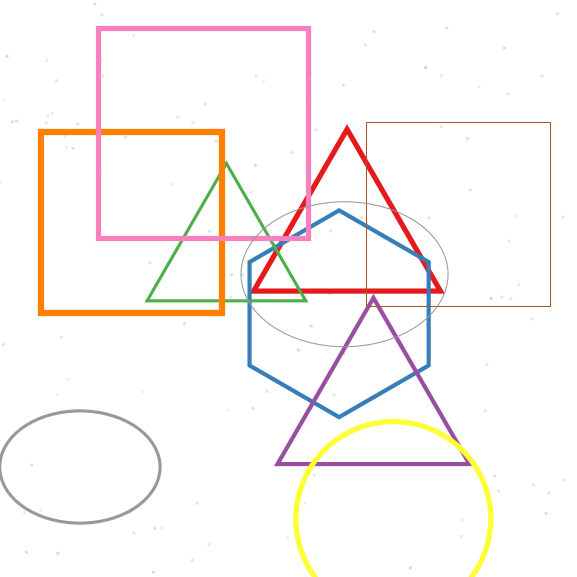[{"shape": "triangle", "thickness": 2.5, "radius": 0.93, "center": [0.601, 0.588]}, {"shape": "hexagon", "thickness": 2, "radius": 0.9, "center": [0.587, 0.456]}, {"shape": "triangle", "thickness": 1.5, "radius": 0.79, "center": [0.392, 0.558]}, {"shape": "triangle", "thickness": 2, "radius": 0.96, "center": [0.647, 0.291]}, {"shape": "square", "thickness": 3, "radius": 0.78, "center": [0.228, 0.614]}, {"shape": "circle", "thickness": 2.5, "radius": 0.84, "center": [0.681, 0.1]}, {"shape": "square", "thickness": 0.5, "radius": 0.79, "center": [0.793, 0.629]}, {"shape": "square", "thickness": 2.5, "radius": 0.91, "center": [0.352, 0.769]}, {"shape": "oval", "thickness": 0.5, "radius": 0.9, "center": [0.597, 0.524]}, {"shape": "oval", "thickness": 1.5, "radius": 0.69, "center": [0.138, 0.19]}]